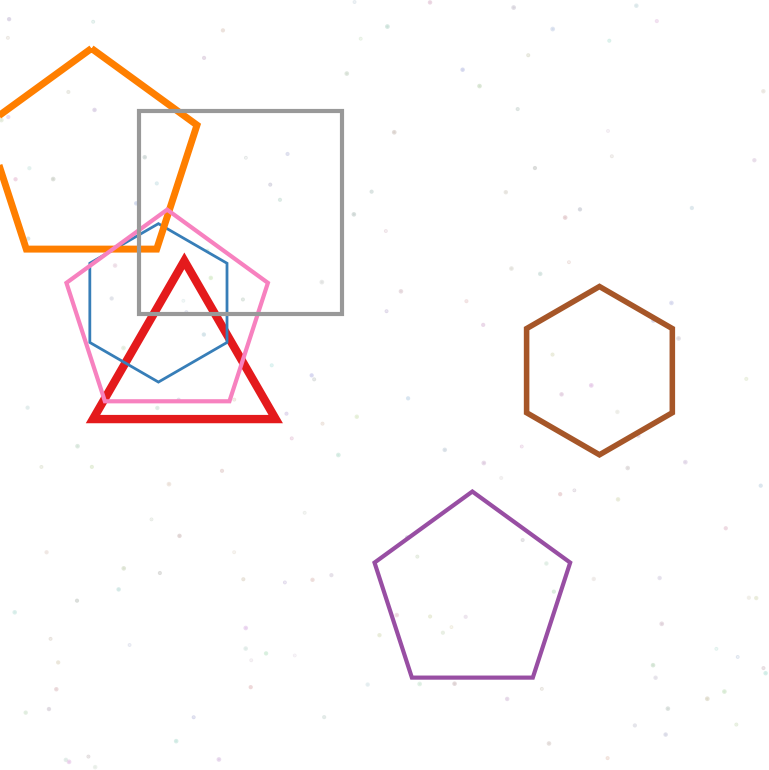[{"shape": "triangle", "thickness": 3, "radius": 0.69, "center": [0.239, 0.524]}, {"shape": "hexagon", "thickness": 1, "radius": 0.51, "center": [0.206, 0.607]}, {"shape": "pentagon", "thickness": 1.5, "radius": 0.67, "center": [0.613, 0.228]}, {"shape": "pentagon", "thickness": 2.5, "radius": 0.72, "center": [0.119, 0.793]}, {"shape": "hexagon", "thickness": 2, "radius": 0.55, "center": [0.779, 0.519]}, {"shape": "pentagon", "thickness": 1.5, "radius": 0.69, "center": [0.217, 0.59]}, {"shape": "square", "thickness": 1.5, "radius": 0.66, "center": [0.313, 0.724]}]